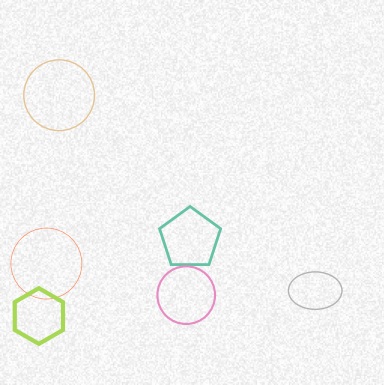[{"shape": "pentagon", "thickness": 2, "radius": 0.42, "center": [0.494, 0.38]}, {"shape": "circle", "thickness": 0.5, "radius": 0.46, "center": [0.121, 0.315]}, {"shape": "circle", "thickness": 1.5, "radius": 0.37, "center": [0.484, 0.233]}, {"shape": "hexagon", "thickness": 3, "radius": 0.36, "center": [0.101, 0.179]}, {"shape": "circle", "thickness": 1, "radius": 0.46, "center": [0.154, 0.753]}, {"shape": "oval", "thickness": 1, "radius": 0.35, "center": [0.819, 0.245]}]